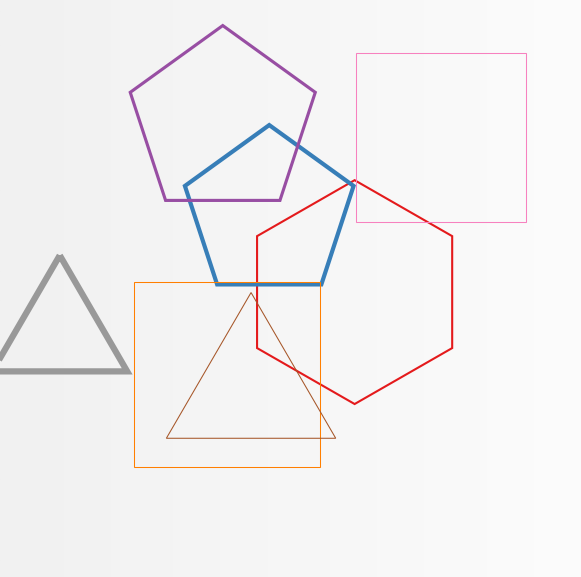[{"shape": "hexagon", "thickness": 1, "radius": 0.97, "center": [0.61, 0.493]}, {"shape": "pentagon", "thickness": 2, "radius": 0.76, "center": [0.463, 0.63]}, {"shape": "pentagon", "thickness": 1.5, "radius": 0.84, "center": [0.383, 0.788]}, {"shape": "square", "thickness": 0.5, "radius": 0.8, "center": [0.391, 0.351]}, {"shape": "triangle", "thickness": 0.5, "radius": 0.84, "center": [0.432, 0.324]}, {"shape": "square", "thickness": 0.5, "radius": 0.73, "center": [0.759, 0.761]}, {"shape": "triangle", "thickness": 3, "radius": 0.67, "center": [0.103, 0.423]}]